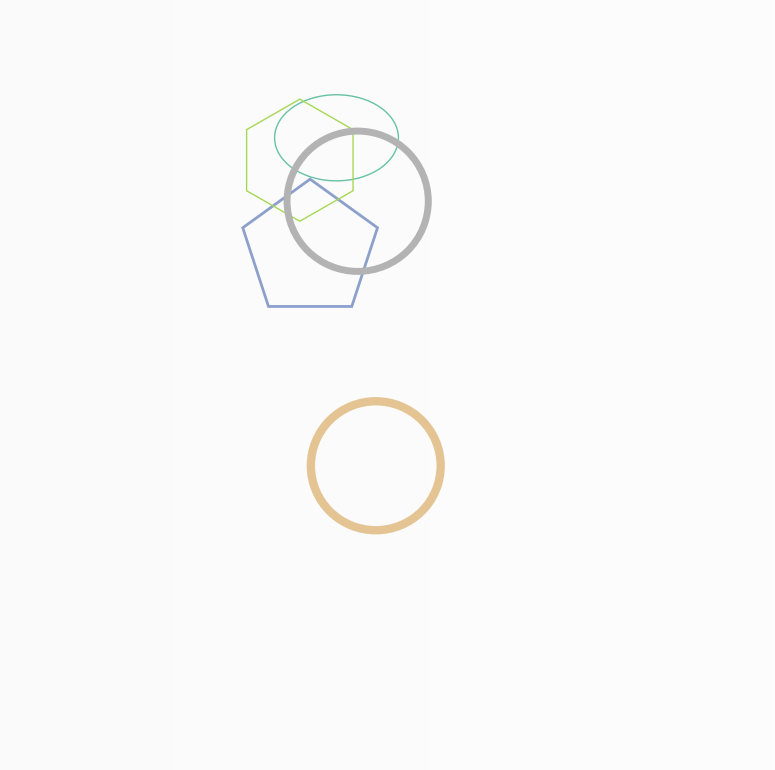[{"shape": "oval", "thickness": 0.5, "radius": 0.4, "center": [0.434, 0.821]}, {"shape": "pentagon", "thickness": 1, "radius": 0.46, "center": [0.4, 0.676]}, {"shape": "hexagon", "thickness": 0.5, "radius": 0.4, "center": [0.387, 0.792]}, {"shape": "circle", "thickness": 3, "radius": 0.42, "center": [0.485, 0.395]}, {"shape": "circle", "thickness": 2.5, "radius": 0.46, "center": [0.462, 0.739]}]